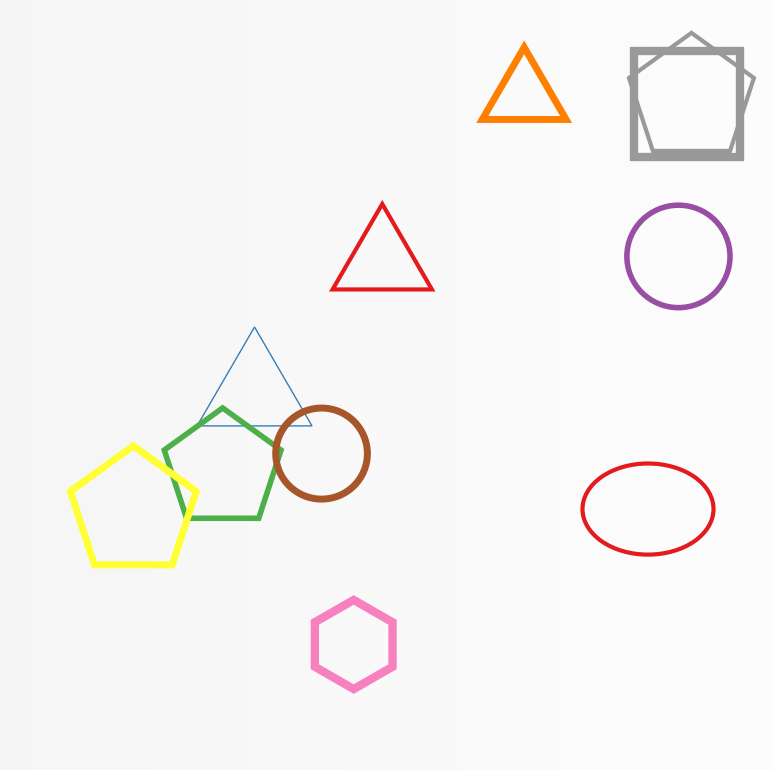[{"shape": "triangle", "thickness": 1.5, "radius": 0.37, "center": [0.493, 0.661]}, {"shape": "oval", "thickness": 1.5, "radius": 0.42, "center": [0.836, 0.339]}, {"shape": "triangle", "thickness": 0.5, "radius": 0.43, "center": [0.328, 0.49]}, {"shape": "pentagon", "thickness": 2, "radius": 0.4, "center": [0.287, 0.391]}, {"shape": "circle", "thickness": 2, "radius": 0.33, "center": [0.875, 0.667]}, {"shape": "triangle", "thickness": 2.5, "radius": 0.31, "center": [0.676, 0.876]}, {"shape": "pentagon", "thickness": 2.5, "radius": 0.43, "center": [0.172, 0.336]}, {"shape": "circle", "thickness": 2.5, "radius": 0.3, "center": [0.415, 0.411]}, {"shape": "hexagon", "thickness": 3, "radius": 0.29, "center": [0.456, 0.163]}, {"shape": "pentagon", "thickness": 1.5, "radius": 0.42, "center": [0.892, 0.873]}, {"shape": "square", "thickness": 3, "radius": 0.34, "center": [0.887, 0.865]}]